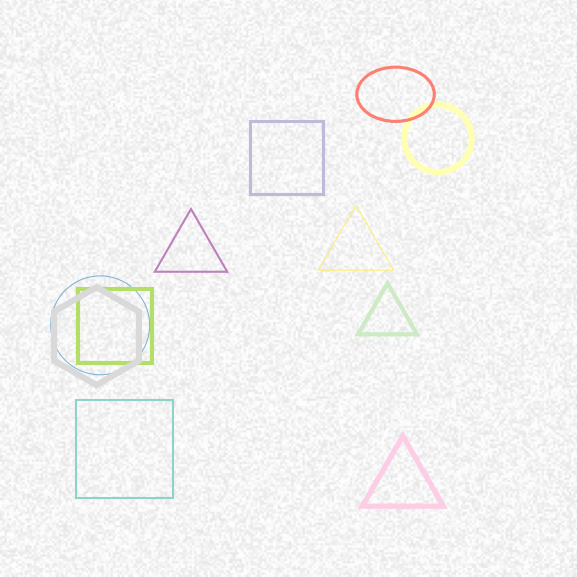[{"shape": "square", "thickness": 1, "radius": 0.42, "center": [0.216, 0.222]}, {"shape": "circle", "thickness": 3, "radius": 0.29, "center": [0.758, 0.759]}, {"shape": "square", "thickness": 1.5, "radius": 0.31, "center": [0.496, 0.727]}, {"shape": "oval", "thickness": 1.5, "radius": 0.34, "center": [0.685, 0.836]}, {"shape": "circle", "thickness": 0.5, "radius": 0.43, "center": [0.173, 0.436]}, {"shape": "square", "thickness": 2, "radius": 0.32, "center": [0.199, 0.435]}, {"shape": "triangle", "thickness": 2.5, "radius": 0.41, "center": [0.698, 0.163]}, {"shape": "hexagon", "thickness": 3, "radius": 0.42, "center": [0.167, 0.417]}, {"shape": "triangle", "thickness": 1, "radius": 0.36, "center": [0.331, 0.565]}, {"shape": "triangle", "thickness": 2, "radius": 0.29, "center": [0.671, 0.45]}, {"shape": "triangle", "thickness": 0.5, "radius": 0.38, "center": [0.616, 0.569]}]